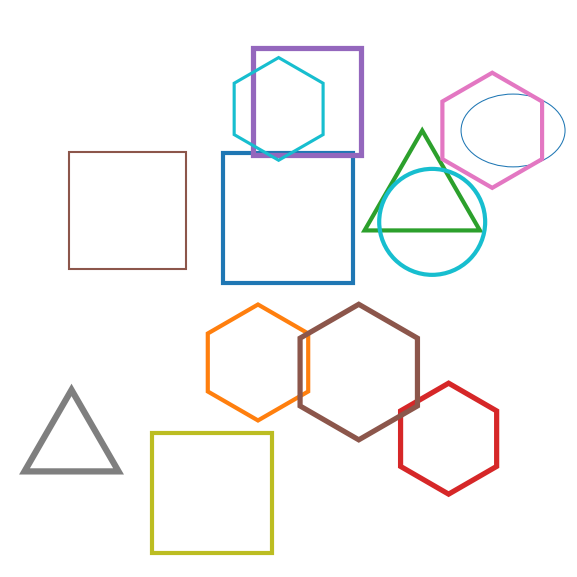[{"shape": "square", "thickness": 2, "radius": 0.56, "center": [0.498, 0.621]}, {"shape": "oval", "thickness": 0.5, "radius": 0.45, "center": [0.888, 0.773]}, {"shape": "hexagon", "thickness": 2, "radius": 0.5, "center": [0.447, 0.371]}, {"shape": "triangle", "thickness": 2, "radius": 0.58, "center": [0.731, 0.658]}, {"shape": "hexagon", "thickness": 2.5, "radius": 0.48, "center": [0.777, 0.24]}, {"shape": "square", "thickness": 2.5, "radius": 0.47, "center": [0.532, 0.823]}, {"shape": "hexagon", "thickness": 2.5, "radius": 0.59, "center": [0.621, 0.355]}, {"shape": "square", "thickness": 1, "radius": 0.5, "center": [0.22, 0.635]}, {"shape": "hexagon", "thickness": 2, "radius": 0.5, "center": [0.852, 0.773]}, {"shape": "triangle", "thickness": 3, "radius": 0.47, "center": [0.124, 0.23]}, {"shape": "square", "thickness": 2, "radius": 0.52, "center": [0.368, 0.146]}, {"shape": "hexagon", "thickness": 1.5, "radius": 0.44, "center": [0.482, 0.811]}, {"shape": "circle", "thickness": 2, "radius": 0.46, "center": [0.748, 0.615]}]